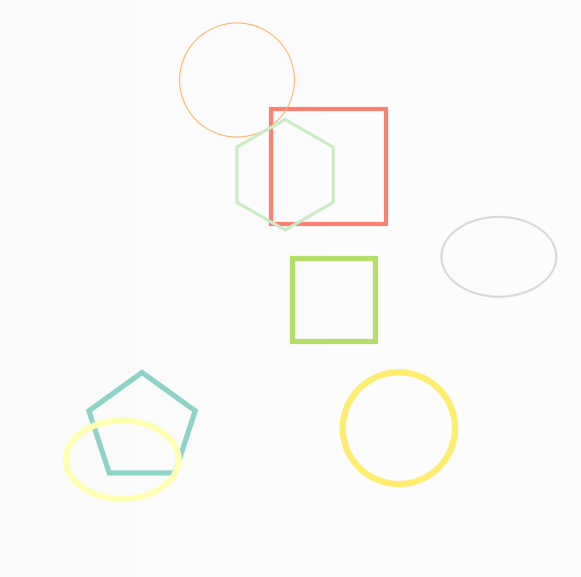[{"shape": "pentagon", "thickness": 2.5, "radius": 0.48, "center": [0.244, 0.258]}, {"shape": "oval", "thickness": 3, "radius": 0.48, "center": [0.21, 0.203]}, {"shape": "square", "thickness": 2, "radius": 0.5, "center": [0.565, 0.711]}, {"shape": "circle", "thickness": 0.5, "radius": 0.49, "center": [0.408, 0.861]}, {"shape": "square", "thickness": 2.5, "radius": 0.36, "center": [0.574, 0.481]}, {"shape": "oval", "thickness": 1, "radius": 0.49, "center": [0.858, 0.554]}, {"shape": "hexagon", "thickness": 1.5, "radius": 0.48, "center": [0.49, 0.697]}, {"shape": "circle", "thickness": 3, "radius": 0.48, "center": [0.686, 0.258]}]